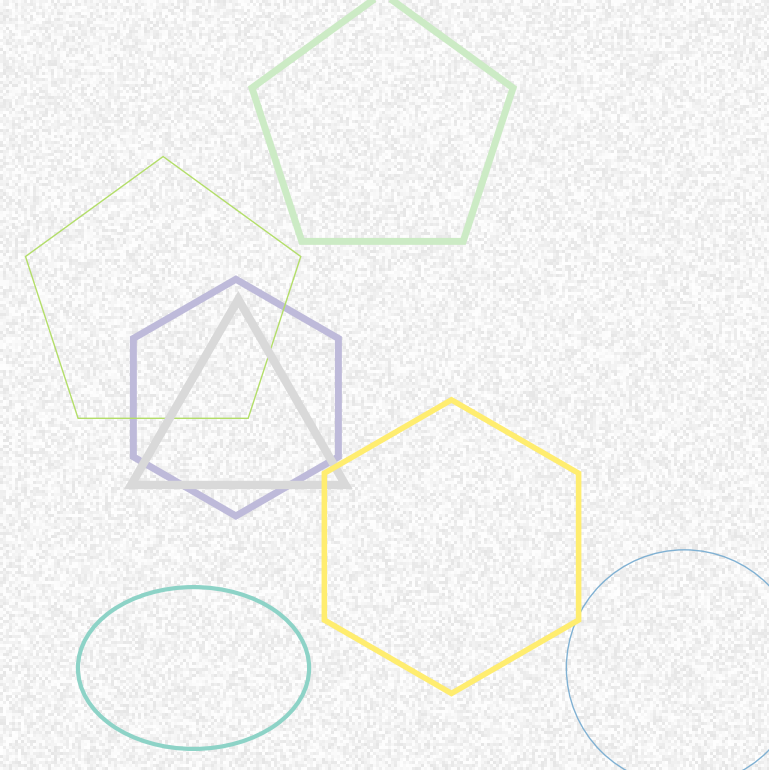[{"shape": "oval", "thickness": 1.5, "radius": 0.75, "center": [0.251, 0.132]}, {"shape": "hexagon", "thickness": 2.5, "radius": 0.77, "center": [0.306, 0.484]}, {"shape": "circle", "thickness": 0.5, "radius": 0.77, "center": [0.889, 0.133]}, {"shape": "pentagon", "thickness": 0.5, "radius": 0.94, "center": [0.212, 0.609]}, {"shape": "triangle", "thickness": 3, "radius": 0.8, "center": [0.309, 0.451]}, {"shape": "pentagon", "thickness": 2.5, "radius": 0.89, "center": [0.497, 0.831]}, {"shape": "hexagon", "thickness": 2, "radius": 0.95, "center": [0.586, 0.29]}]